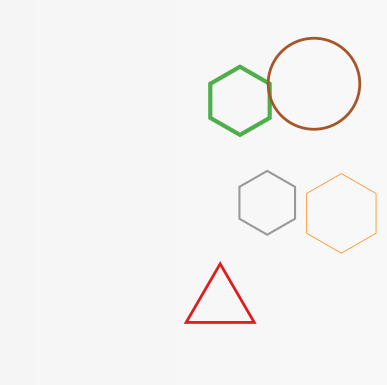[{"shape": "triangle", "thickness": 2, "radius": 0.51, "center": [0.568, 0.213]}, {"shape": "hexagon", "thickness": 3, "radius": 0.44, "center": [0.619, 0.738]}, {"shape": "hexagon", "thickness": 0.5, "radius": 0.52, "center": [0.881, 0.446]}, {"shape": "circle", "thickness": 2, "radius": 0.59, "center": [0.81, 0.782]}, {"shape": "hexagon", "thickness": 1.5, "radius": 0.41, "center": [0.69, 0.473]}]